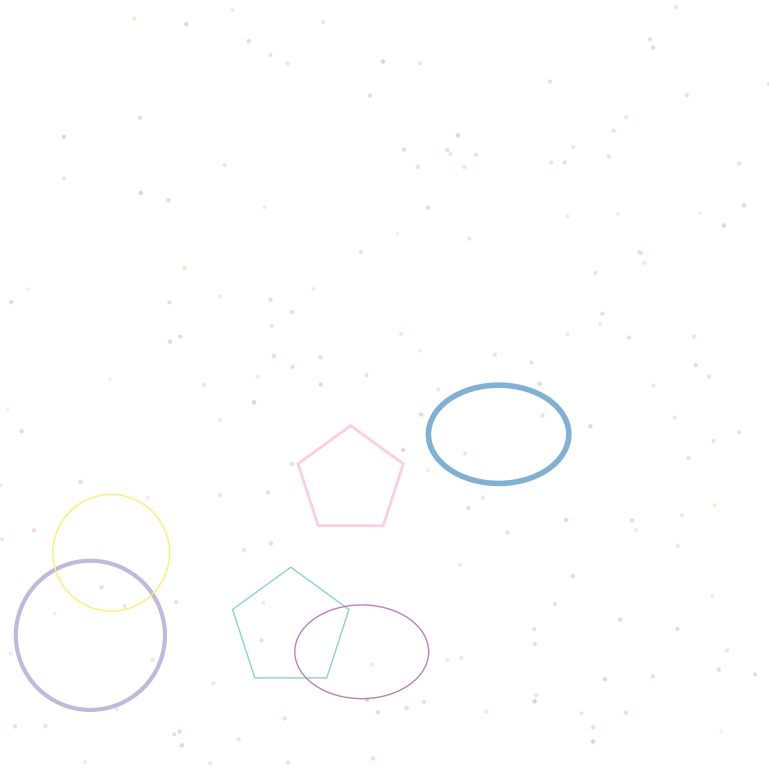[{"shape": "pentagon", "thickness": 0.5, "radius": 0.4, "center": [0.378, 0.184]}, {"shape": "circle", "thickness": 1.5, "radius": 0.48, "center": [0.117, 0.175]}, {"shape": "oval", "thickness": 2, "radius": 0.46, "center": [0.648, 0.436]}, {"shape": "pentagon", "thickness": 1, "radius": 0.36, "center": [0.455, 0.375]}, {"shape": "oval", "thickness": 0.5, "radius": 0.43, "center": [0.47, 0.154]}, {"shape": "circle", "thickness": 0.5, "radius": 0.38, "center": [0.144, 0.282]}]